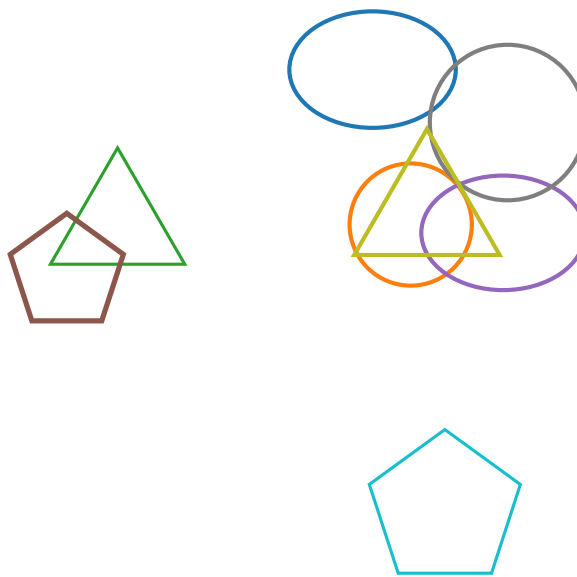[{"shape": "oval", "thickness": 2, "radius": 0.72, "center": [0.645, 0.879]}, {"shape": "circle", "thickness": 2, "radius": 0.53, "center": [0.711, 0.61]}, {"shape": "triangle", "thickness": 1.5, "radius": 0.67, "center": [0.204, 0.609]}, {"shape": "oval", "thickness": 2, "radius": 0.71, "center": [0.871, 0.596]}, {"shape": "pentagon", "thickness": 2.5, "radius": 0.51, "center": [0.116, 0.527]}, {"shape": "circle", "thickness": 2, "radius": 0.67, "center": [0.879, 0.787]}, {"shape": "triangle", "thickness": 2, "radius": 0.73, "center": [0.739, 0.63]}, {"shape": "pentagon", "thickness": 1.5, "radius": 0.69, "center": [0.77, 0.118]}]